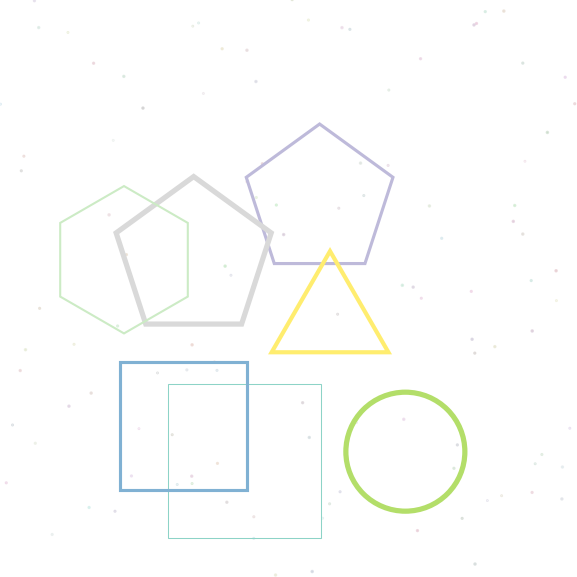[{"shape": "square", "thickness": 0.5, "radius": 0.66, "center": [0.423, 0.201]}, {"shape": "pentagon", "thickness": 1.5, "radius": 0.67, "center": [0.553, 0.651]}, {"shape": "square", "thickness": 1.5, "radius": 0.55, "center": [0.318, 0.262]}, {"shape": "circle", "thickness": 2.5, "radius": 0.52, "center": [0.702, 0.217]}, {"shape": "pentagon", "thickness": 2.5, "radius": 0.71, "center": [0.335, 0.552]}, {"shape": "hexagon", "thickness": 1, "radius": 0.64, "center": [0.215, 0.549]}, {"shape": "triangle", "thickness": 2, "radius": 0.58, "center": [0.571, 0.448]}]